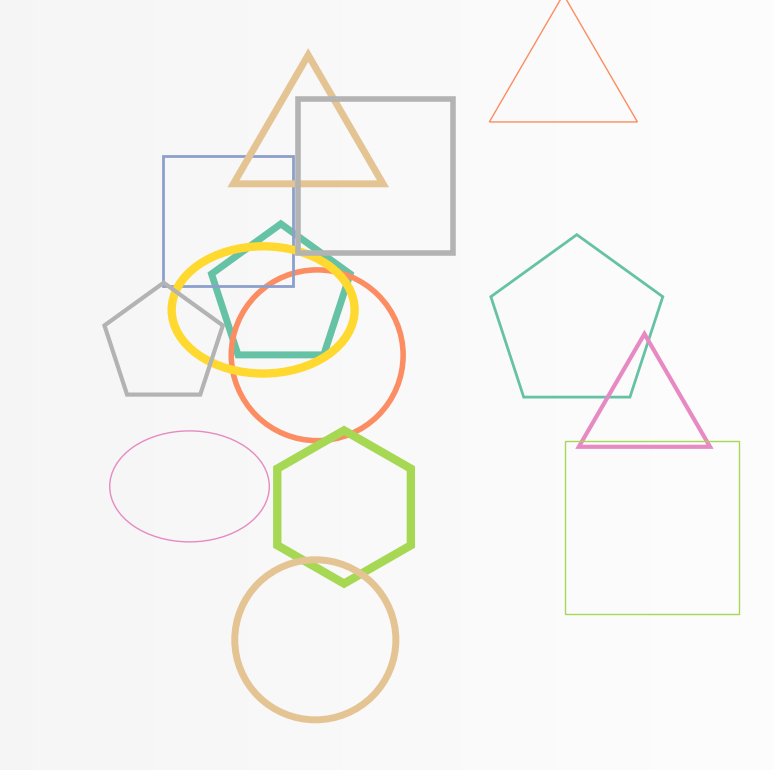[{"shape": "pentagon", "thickness": 2.5, "radius": 0.47, "center": [0.362, 0.615]}, {"shape": "pentagon", "thickness": 1, "radius": 0.58, "center": [0.744, 0.579]}, {"shape": "triangle", "thickness": 0.5, "radius": 0.55, "center": [0.727, 0.897]}, {"shape": "circle", "thickness": 2, "radius": 0.55, "center": [0.409, 0.539]}, {"shape": "square", "thickness": 1, "radius": 0.42, "center": [0.294, 0.713]}, {"shape": "triangle", "thickness": 1.5, "radius": 0.49, "center": [0.832, 0.469]}, {"shape": "oval", "thickness": 0.5, "radius": 0.51, "center": [0.245, 0.368]}, {"shape": "square", "thickness": 0.5, "radius": 0.56, "center": [0.841, 0.315]}, {"shape": "hexagon", "thickness": 3, "radius": 0.5, "center": [0.444, 0.342]}, {"shape": "oval", "thickness": 3, "radius": 0.59, "center": [0.34, 0.598]}, {"shape": "triangle", "thickness": 2.5, "radius": 0.56, "center": [0.398, 0.817]}, {"shape": "circle", "thickness": 2.5, "radius": 0.52, "center": [0.407, 0.169]}, {"shape": "pentagon", "thickness": 1.5, "radius": 0.4, "center": [0.211, 0.553]}, {"shape": "square", "thickness": 2, "radius": 0.5, "center": [0.485, 0.771]}]